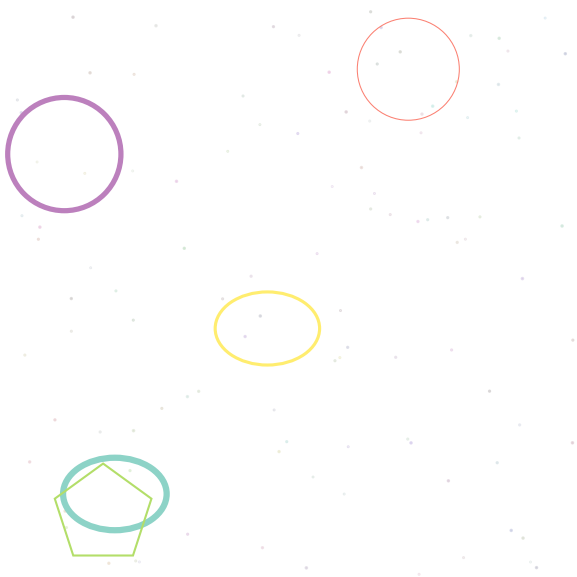[{"shape": "oval", "thickness": 3, "radius": 0.45, "center": [0.199, 0.144]}, {"shape": "circle", "thickness": 0.5, "radius": 0.44, "center": [0.707, 0.879]}, {"shape": "pentagon", "thickness": 1, "radius": 0.44, "center": [0.179, 0.108]}, {"shape": "circle", "thickness": 2.5, "radius": 0.49, "center": [0.111, 0.732]}, {"shape": "oval", "thickness": 1.5, "radius": 0.45, "center": [0.463, 0.43]}]